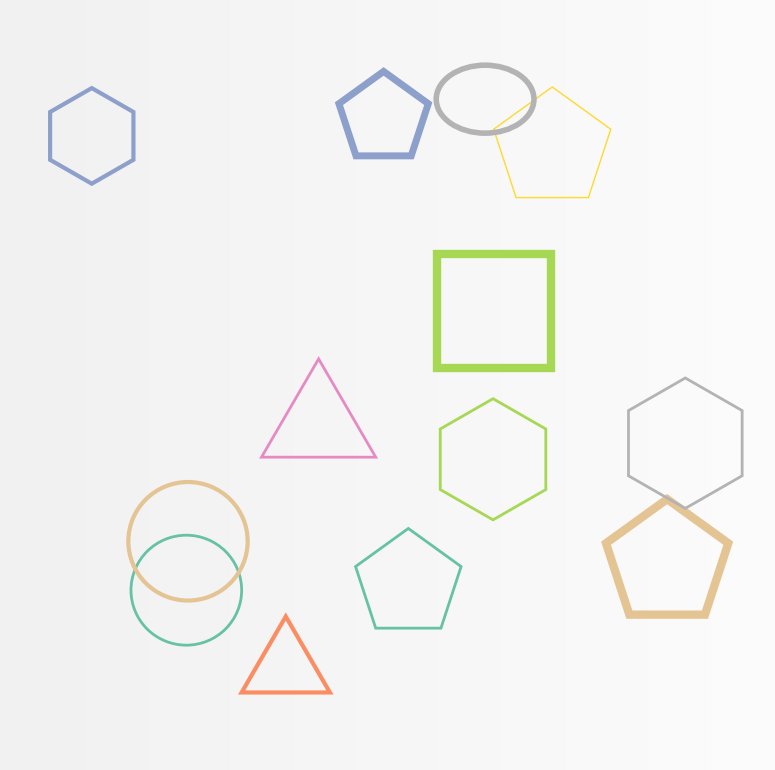[{"shape": "circle", "thickness": 1, "radius": 0.36, "center": [0.24, 0.234]}, {"shape": "pentagon", "thickness": 1, "radius": 0.36, "center": [0.527, 0.242]}, {"shape": "triangle", "thickness": 1.5, "radius": 0.33, "center": [0.369, 0.134]}, {"shape": "hexagon", "thickness": 1.5, "radius": 0.31, "center": [0.118, 0.824]}, {"shape": "pentagon", "thickness": 2.5, "radius": 0.3, "center": [0.495, 0.847]}, {"shape": "triangle", "thickness": 1, "radius": 0.43, "center": [0.411, 0.449]}, {"shape": "square", "thickness": 3, "radius": 0.37, "center": [0.638, 0.596]}, {"shape": "hexagon", "thickness": 1, "radius": 0.39, "center": [0.636, 0.404]}, {"shape": "pentagon", "thickness": 0.5, "radius": 0.4, "center": [0.713, 0.808]}, {"shape": "pentagon", "thickness": 3, "radius": 0.41, "center": [0.861, 0.269]}, {"shape": "circle", "thickness": 1.5, "radius": 0.38, "center": [0.243, 0.297]}, {"shape": "oval", "thickness": 2, "radius": 0.32, "center": [0.626, 0.871]}, {"shape": "hexagon", "thickness": 1, "radius": 0.42, "center": [0.884, 0.424]}]